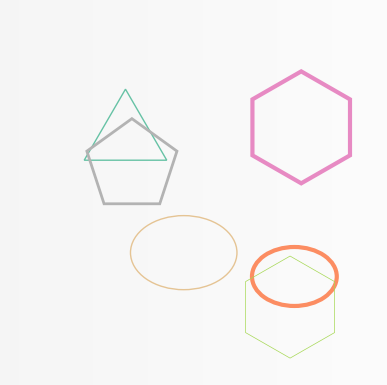[{"shape": "triangle", "thickness": 1, "radius": 0.61, "center": [0.324, 0.645]}, {"shape": "oval", "thickness": 3, "radius": 0.55, "center": [0.76, 0.282]}, {"shape": "hexagon", "thickness": 3, "radius": 0.73, "center": [0.777, 0.669]}, {"shape": "hexagon", "thickness": 0.5, "radius": 0.66, "center": [0.749, 0.202]}, {"shape": "oval", "thickness": 1, "radius": 0.69, "center": [0.474, 0.344]}, {"shape": "pentagon", "thickness": 2, "radius": 0.61, "center": [0.34, 0.57]}]